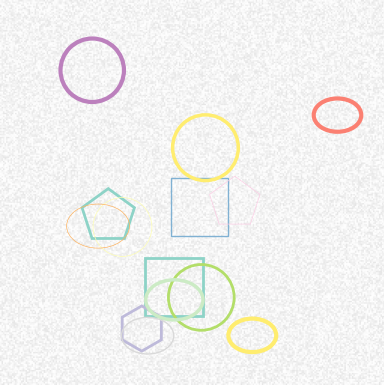[{"shape": "square", "thickness": 2, "radius": 0.37, "center": [0.452, 0.255]}, {"shape": "pentagon", "thickness": 2, "radius": 0.36, "center": [0.281, 0.438]}, {"shape": "circle", "thickness": 0.5, "radius": 0.38, "center": [0.318, 0.41]}, {"shape": "hexagon", "thickness": 2, "radius": 0.29, "center": [0.368, 0.147]}, {"shape": "oval", "thickness": 3, "radius": 0.31, "center": [0.877, 0.701]}, {"shape": "square", "thickness": 1, "radius": 0.37, "center": [0.519, 0.462]}, {"shape": "oval", "thickness": 0.5, "radius": 0.41, "center": [0.255, 0.413]}, {"shape": "circle", "thickness": 2, "radius": 0.43, "center": [0.523, 0.228]}, {"shape": "pentagon", "thickness": 0.5, "radius": 0.34, "center": [0.61, 0.474]}, {"shape": "oval", "thickness": 1, "radius": 0.34, "center": [0.383, 0.128]}, {"shape": "circle", "thickness": 3, "radius": 0.41, "center": [0.24, 0.818]}, {"shape": "oval", "thickness": 2.5, "radius": 0.37, "center": [0.453, 0.221]}, {"shape": "oval", "thickness": 3, "radius": 0.31, "center": [0.655, 0.129]}, {"shape": "circle", "thickness": 2.5, "radius": 0.43, "center": [0.534, 0.616]}]